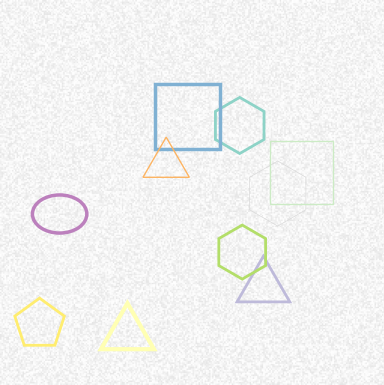[{"shape": "hexagon", "thickness": 2, "radius": 0.36, "center": [0.623, 0.674]}, {"shape": "triangle", "thickness": 3, "radius": 0.4, "center": [0.331, 0.133]}, {"shape": "triangle", "thickness": 2, "radius": 0.4, "center": [0.684, 0.256]}, {"shape": "square", "thickness": 2.5, "radius": 0.42, "center": [0.487, 0.698]}, {"shape": "triangle", "thickness": 1, "radius": 0.35, "center": [0.432, 0.574]}, {"shape": "hexagon", "thickness": 2, "radius": 0.35, "center": [0.629, 0.345]}, {"shape": "hexagon", "thickness": 0.5, "radius": 0.42, "center": [0.721, 0.497]}, {"shape": "oval", "thickness": 2.5, "radius": 0.35, "center": [0.155, 0.444]}, {"shape": "square", "thickness": 1, "radius": 0.41, "center": [0.782, 0.552]}, {"shape": "pentagon", "thickness": 2, "radius": 0.34, "center": [0.103, 0.158]}]